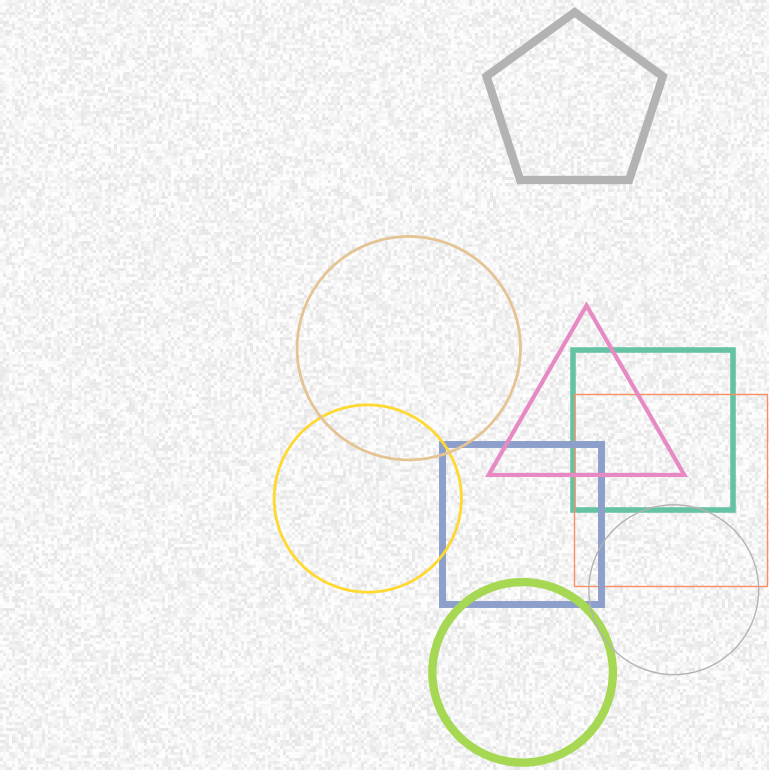[{"shape": "square", "thickness": 2, "radius": 0.52, "center": [0.849, 0.442]}, {"shape": "square", "thickness": 0.5, "radius": 0.62, "center": [0.871, 0.363]}, {"shape": "square", "thickness": 2.5, "radius": 0.52, "center": [0.677, 0.319]}, {"shape": "triangle", "thickness": 1.5, "radius": 0.73, "center": [0.762, 0.457]}, {"shape": "circle", "thickness": 3, "radius": 0.59, "center": [0.679, 0.127]}, {"shape": "circle", "thickness": 1, "radius": 0.61, "center": [0.478, 0.353]}, {"shape": "circle", "thickness": 1, "radius": 0.73, "center": [0.531, 0.548]}, {"shape": "pentagon", "thickness": 3, "radius": 0.6, "center": [0.746, 0.864]}, {"shape": "circle", "thickness": 0.5, "radius": 0.55, "center": [0.875, 0.234]}]